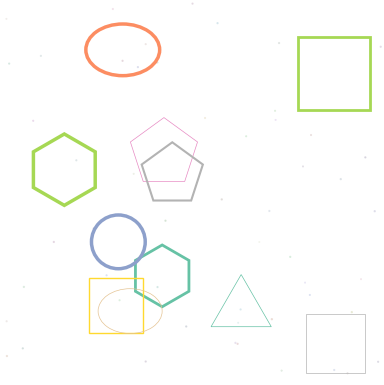[{"shape": "hexagon", "thickness": 2, "radius": 0.4, "center": [0.421, 0.283]}, {"shape": "triangle", "thickness": 0.5, "radius": 0.45, "center": [0.626, 0.197]}, {"shape": "oval", "thickness": 2.5, "radius": 0.48, "center": [0.319, 0.871]}, {"shape": "circle", "thickness": 2.5, "radius": 0.35, "center": [0.307, 0.372]}, {"shape": "pentagon", "thickness": 0.5, "radius": 0.46, "center": [0.426, 0.603]}, {"shape": "square", "thickness": 2, "radius": 0.47, "center": [0.868, 0.809]}, {"shape": "hexagon", "thickness": 2.5, "radius": 0.46, "center": [0.167, 0.559]}, {"shape": "square", "thickness": 1, "radius": 0.35, "center": [0.302, 0.206]}, {"shape": "oval", "thickness": 0.5, "radius": 0.42, "center": [0.338, 0.192]}, {"shape": "pentagon", "thickness": 1.5, "radius": 0.42, "center": [0.447, 0.547]}, {"shape": "square", "thickness": 0.5, "radius": 0.38, "center": [0.871, 0.107]}]